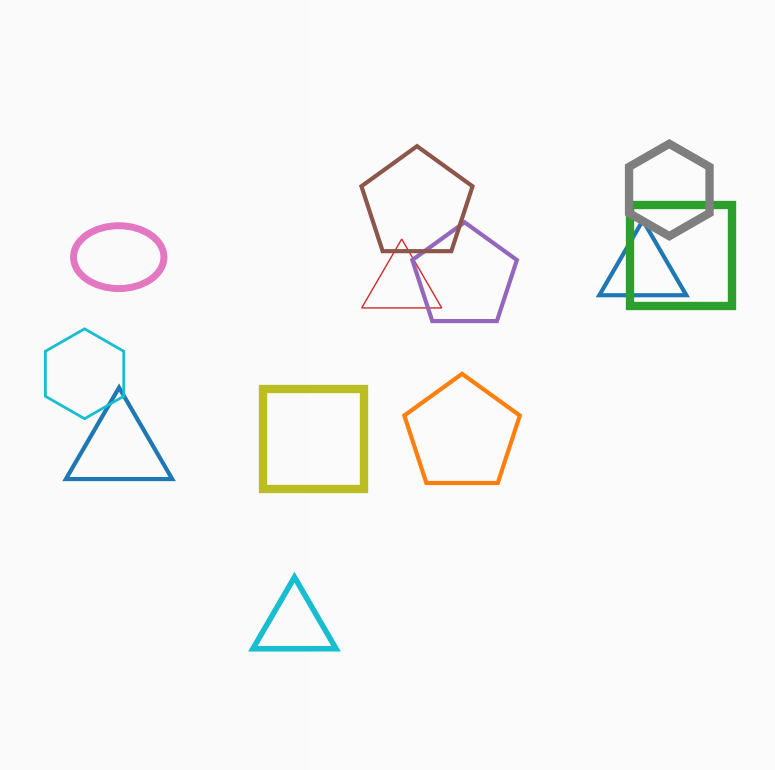[{"shape": "triangle", "thickness": 1.5, "radius": 0.32, "center": [0.829, 0.649]}, {"shape": "triangle", "thickness": 1.5, "radius": 0.4, "center": [0.154, 0.417]}, {"shape": "pentagon", "thickness": 1.5, "radius": 0.39, "center": [0.596, 0.436]}, {"shape": "square", "thickness": 3, "radius": 0.33, "center": [0.879, 0.668]}, {"shape": "triangle", "thickness": 0.5, "radius": 0.3, "center": [0.518, 0.63]}, {"shape": "pentagon", "thickness": 1.5, "radius": 0.35, "center": [0.599, 0.64]}, {"shape": "pentagon", "thickness": 1.5, "radius": 0.38, "center": [0.538, 0.735]}, {"shape": "oval", "thickness": 2.5, "radius": 0.29, "center": [0.153, 0.666]}, {"shape": "hexagon", "thickness": 3, "radius": 0.3, "center": [0.864, 0.753]}, {"shape": "square", "thickness": 3, "radius": 0.32, "center": [0.404, 0.429]}, {"shape": "hexagon", "thickness": 1, "radius": 0.29, "center": [0.109, 0.515]}, {"shape": "triangle", "thickness": 2, "radius": 0.31, "center": [0.38, 0.188]}]